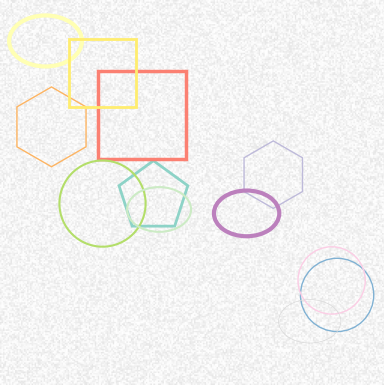[{"shape": "pentagon", "thickness": 2, "radius": 0.47, "center": [0.399, 0.489]}, {"shape": "oval", "thickness": 3, "radius": 0.47, "center": [0.118, 0.894]}, {"shape": "hexagon", "thickness": 1, "radius": 0.44, "center": [0.71, 0.546]}, {"shape": "square", "thickness": 2.5, "radius": 0.57, "center": [0.368, 0.702]}, {"shape": "circle", "thickness": 1, "radius": 0.48, "center": [0.876, 0.234]}, {"shape": "hexagon", "thickness": 1, "radius": 0.52, "center": [0.134, 0.671]}, {"shape": "circle", "thickness": 1.5, "radius": 0.56, "center": [0.266, 0.471]}, {"shape": "circle", "thickness": 1, "radius": 0.44, "center": [0.861, 0.272]}, {"shape": "oval", "thickness": 0.5, "radius": 0.4, "center": [0.804, 0.165]}, {"shape": "oval", "thickness": 3, "radius": 0.42, "center": [0.641, 0.446]}, {"shape": "oval", "thickness": 1.5, "radius": 0.42, "center": [0.413, 0.456]}, {"shape": "square", "thickness": 2, "radius": 0.44, "center": [0.267, 0.811]}]